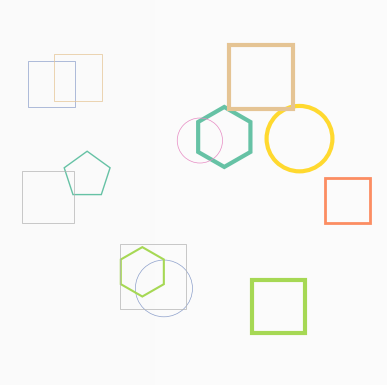[{"shape": "hexagon", "thickness": 3, "radius": 0.39, "center": [0.579, 0.644]}, {"shape": "pentagon", "thickness": 1, "radius": 0.31, "center": [0.225, 0.545]}, {"shape": "square", "thickness": 2, "radius": 0.29, "center": [0.897, 0.478]}, {"shape": "square", "thickness": 0.5, "radius": 0.3, "center": [0.132, 0.781]}, {"shape": "circle", "thickness": 0.5, "radius": 0.37, "center": [0.423, 0.251]}, {"shape": "circle", "thickness": 0.5, "radius": 0.29, "center": [0.516, 0.635]}, {"shape": "hexagon", "thickness": 1.5, "radius": 0.32, "center": [0.367, 0.294]}, {"shape": "square", "thickness": 3, "radius": 0.34, "center": [0.72, 0.203]}, {"shape": "circle", "thickness": 3, "radius": 0.42, "center": [0.773, 0.64]}, {"shape": "square", "thickness": 3, "radius": 0.41, "center": [0.675, 0.799]}, {"shape": "square", "thickness": 0.5, "radius": 0.31, "center": [0.202, 0.799]}, {"shape": "square", "thickness": 0.5, "radius": 0.33, "center": [0.123, 0.488]}, {"shape": "square", "thickness": 0.5, "radius": 0.43, "center": [0.395, 0.282]}]